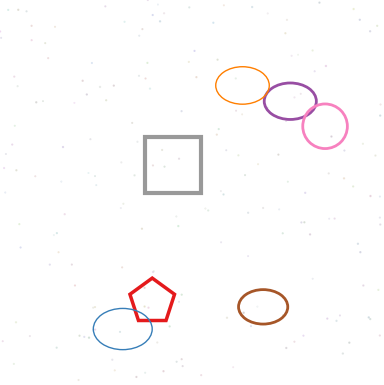[{"shape": "pentagon", "thickness": 2.5, "radius": 0.3, "center": [0.395, 0.217]}, {"shape": "oval", "thickness": 1, "radius": 0.38, "center": [0.319, 0.145]}, {"shape": "oval", "thickness": 2, "radius": 0.34, "center": [0.754, 0.737]}, {"shape": "oval", "thickness": 1, "radius": 0.35, "center": [0.63, 0.778]}, {"shape": "oval", "thickness": 2, "radius": 0.32, "center": [0.684, 0.203]}, {"shape": "circle", "thickness": 2, "radius": 0.29, "center": [0.844, 0.672]}, {"shape": "square", "thickness": 3, "radius": 0.37, "center": [0.449, 0.571]}]